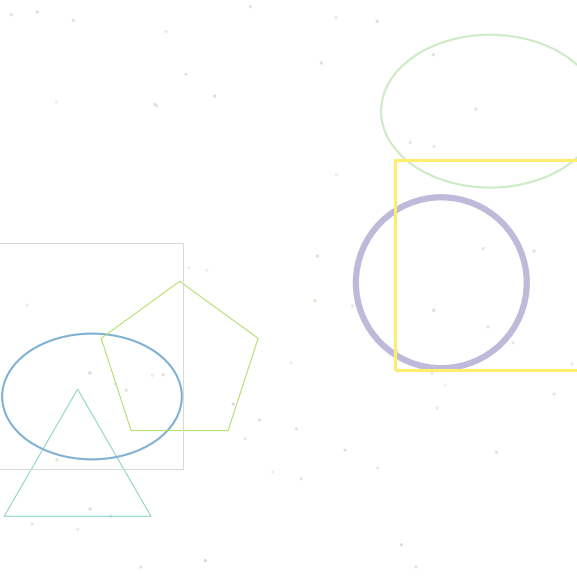[{"shape": "triangle", "thickness": 0.5, "radius": 0.73, "center": [0.134, 0.178]}, {"shape": "circle", "thickness": 3, "radius": 0.74, "center": [0.764, 0.51]}, {"shape": "oval", "thickness": 1, "radius": 0.78, "center": [0.159, 0.313]}, {"shape": "pentagon", "thickness": 0.5, "radius": 0.71, "center": [0.311, 0.369]}, {"shape": "square", "thickness": 0.5, "radius": 0.98, "center": [0.122, 0.383]}, {"shape": "oval", "thickness": 1, "radius": 0.95, "center": [0.849, 0.807]}, {"shape": "square", "thickness": 1.5, "radius": 0.91, "center": [0.867, 0.541]}]